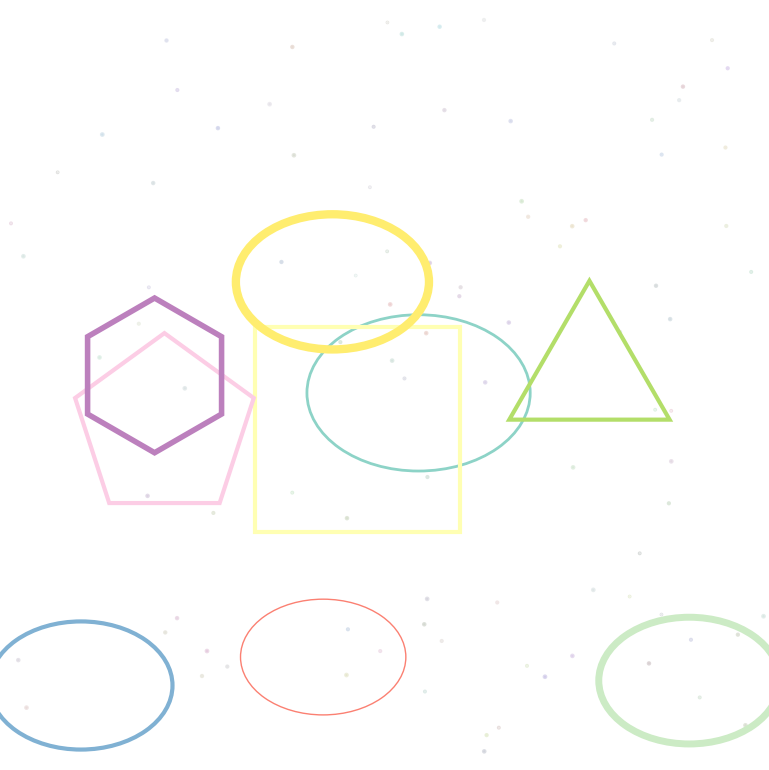[{"shape": "oval", "thickness": 1, "radius": 0.72, "center": [0.544, 0.49]}, {"shape": "square", "thickness": 1.5, "radius": 0.67, "center": [0.464, 0.442]}, {"shape": "oval", "thickness": 0.5, "radius": 0.54, "center": [0.42, 0.147]}, {"shape": "oval", "thickness": 1.5, "radius": 0.59, "center": [0.105, 0.11]}, {"shape": "triangle", "thickness": 1.5, "radius": 0.6, "center": [0.765, 0.515]}, {"shape": "pentagon", "thickness": 1.5, "radius": 0.61, "center": [0.214, 0.445]}, {"shape": "hexagon", "thickness": 2, "radius": 0.5, "center": [0.201, 0.512]}, {"shape": "oval", "thickness": 2.5, "radius": 0.59, "center": [0.895, 0.116]}, {"shape": "oval", "thickness": 3, "radius": 0.63, "center": [0.432, 0.634]}]